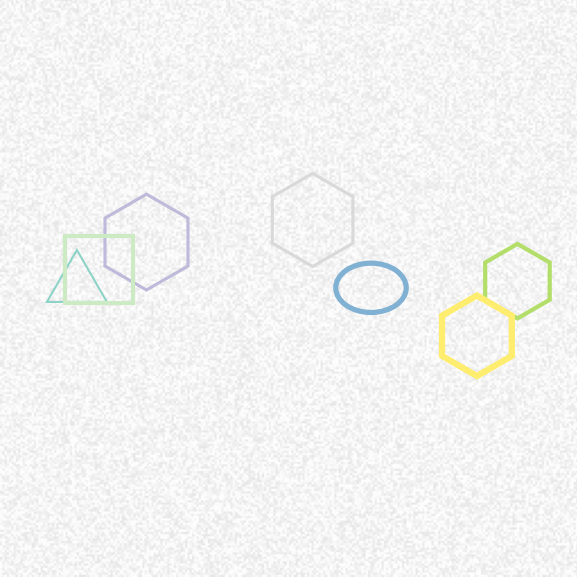[{"shape": "triangle", "thickness": 1, "radius": 0.3, "center": [0.133, 0.506]}, {"shape": "hexagon", "thickness": 1.5, "radius": 0.41, "center": [0.254, 0.58]}, {"shape": "oval", "thickness": 2.5, "radius": 0.3, "center": [0.642, 0.501]}, {"shape": "hexagon", "thickness": 2, "radius": 0.32, "center": [0.896, 0.512]}, {"shape": "hexagon", "thickness": 1.5, "radius": 0.4, "center": [0.541, 0.618]}, {"shape": "square", "thickness": 2, "radius": 0.29, "center": [0.171, 0.532]}, {"shape": "hexagon", "thickness": 3, "radius": 0.35, "center": [0.826, 0.418]}]